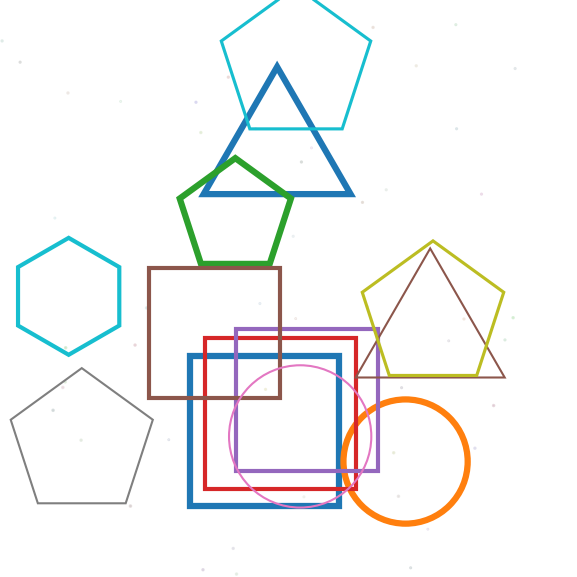[{"shape": "triangle", "thickness": 3, "radius": 0.73, "center": [0.48, 0.736]}, {"shape": "square", "thickness": 3, "radius": 0.65, "center": [0.458, 0.252]}, {"shape": "circle", "thickness": 3, "radius": 0.54, "center": [0.702, 0.2]}, {"shape": "pentagon", "thickness": 3, "radius": 0.51, "center": [0.407, 0.624]}, {"shape": "square", "thickness": 2, "radius": 0.65, "center": [0.485, 0.283]}, {"shape": "square", "thickness": 2, "radius": 0.62, "center": [0.531, 0.307]}, {"shape": "square", "thickness": 2, "radius": 0.56, "center": [0.371, 0.423]}, {"shape": "triangle", "thickness": 1, "radius": 0.74, "center": [0.745, 0.42]}, {"shape": "circle", "thickness": 1, "radius": 0.62, "center": [0.52, 0.243]}, {"shape": "pentagon", "thickness": 1, "radius": 0.65, "center": [0.142, 0.232]}, {"shape": "pentagon", "thickness": 1.5, "radius": 0.64, "center": [0.75, 0.453]}, {"shape": "hexagon", "thickness": 2, "radius": 0.51, "center": [0.119, 0.486]}, {"shape": "pentagon", "thickness": 1.5, "radius": 0.68, "center": [0.513, 0.886]}]